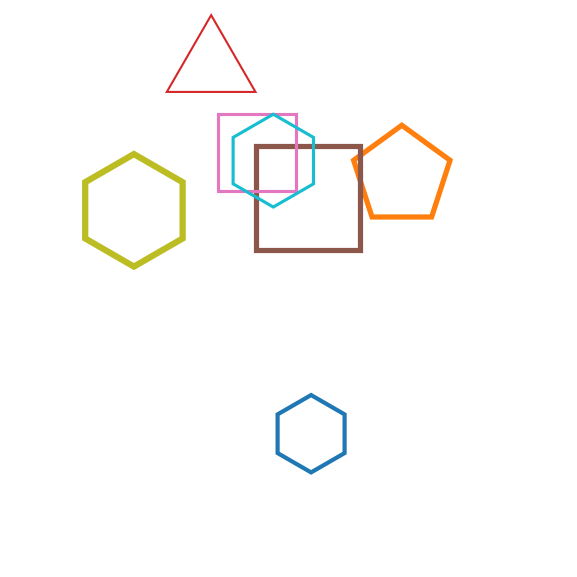[{"shape": "hexagon", "thickness": 2, "radius": 0.33, "center": [0.539, 0.248]}, {"shape": "pentagon", "thickness": 2.5, "radius": 0.44, "center": [0.696, 0.694]}, {"shape": "triangle", "thickness": 1, "radius": 0.44, "center": [0.366, 0.884]}, {"shape": "square", "thickness": 2.5, "radius": 0.45, "center": [0.534, 0.656]}, {"shape": "square", "thickness": 1.5, "radius": 0.34, "center": [0.444, 0.735]}, {"shape": "hexagon", "thickness": 3, "radius": 0.49, "center": [0.232, 0.635]}, {"shape": "hexagon", "thickness": 1.5, "radius": 0.4, "center": [0.473, 0.721]}]